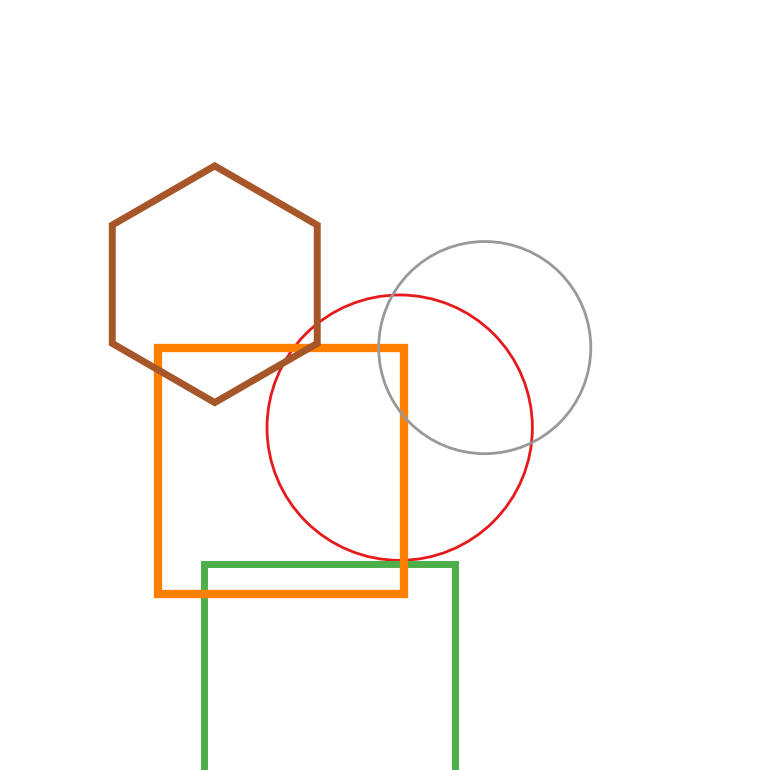[{"shape": "circle", "thickness": 1, "radius": 0.86, "center": [0.519, 0.445]}, {"shape": "square", "thickness": 2.5, "radius": 0.81, "center": [0.428, 0.105]}, {"shape": "square", "thickness": 3, "radius": 0.8, "center": [0.365, 0.388]}, {"shape": "hexagon", "thickness": 2.5, "radius": 0.77, "center": [0.279, 0.631]}, {"shape": "circle", "thickness": 1, "radius": 0.69, "center": [0.63, 0.549]}]